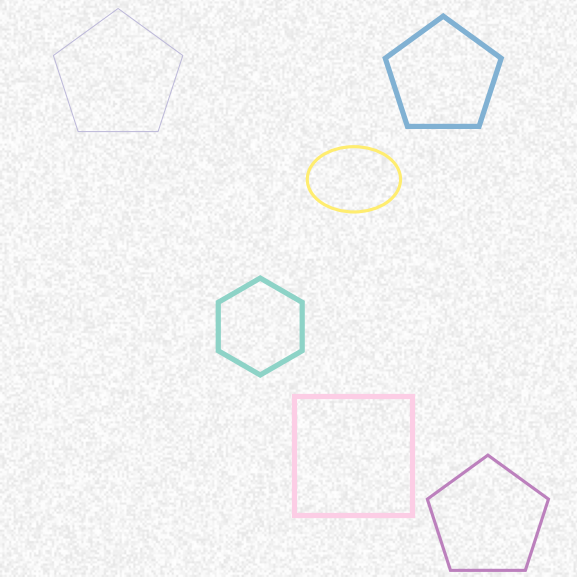[{"shape": "hexagon", "thickness": 2.5, "radius": 0.42, "center": [0.451, 0.434]}, {"shape": "pentagon", "thickness": 0.5, "radius": 0.59, "center": [0.204, 0.867]}, {"shape": "pentagon", "thickness": 2.5, "radius": 0.53, "center": [0.768, 0.866]}, {"shape": "square", "thickness": 2.5, "radius": 0.51, "center": [0.611, 0.21]}, {"shape": "pentagon", "thickness": 1.5, "radius": 0.55, "center": [0.845, 0.101]}, {"shape": "oval", "thickness": 1.5, "radius": 0.4, "center": [0.613, 0.689]}]